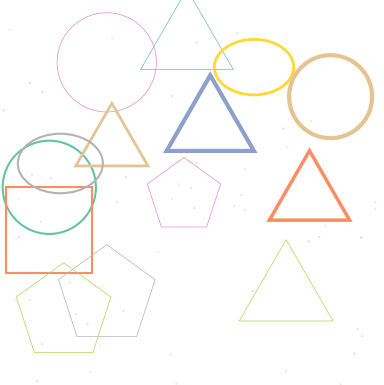[{"shape": "circle", "thickness": 1.5, "radius": 0.61, "center": [0.128, 0.513]}, {"shape": "triangle", "thickness": 0.5, "radius": 0.7, "center": [0.486, 0.889]}, {"shape": "square", "thickness": 1.5, "radius": 0.56, "center": [0.127, 0.403]}, {"shape": "triangle", "thickness": 2.5, "radius": 0.6, "center": [0.804, 0.488]}, {"shape": "triangle", "thickness": 3, "radius": 0.66, "center": [0.546, 0.673]}, {"shape": "pentagon", "thickness": 0.5, "radius": 0.5, "center": [0.478, 0.491]}, {"shape": "circle", "thickness": 0.5, "radius": 0.64, "center": [0.277, 0.838]}, {"shape": "pentagon", "thickness": 0.5, "radius": 0.65, "center": [0.165, 0.189]}, {"shape": "triangle", "thickness": 0.5, "radius": 0.7, "center": [0.743, 0.237]}, {"shape": "oval", "thickness": 2, "radius": 0.52, "center": [0.66, 0.826]}, {"shape": "triangle", "thickness": 2, "radius": 0.54, "center": [0.291, 0.623]}, {"shape": "circle", "thickness": 3, "radius": 0.54, "center": [0.859, 0.749]}, {"shape": "pentagon", "thickness": 0.5, "radius": 0.66, "center": [0.277, 0.233]}, {"shape": "oval", "thickness": 1.5, "radius": 0.55, "center": [0.157, 0.575]}]